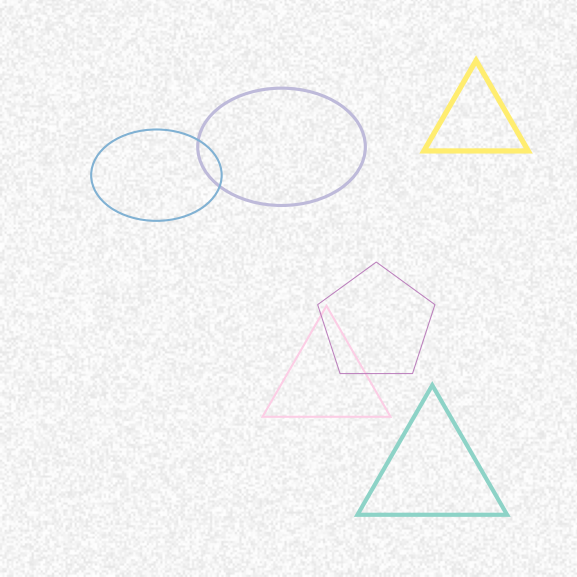[{"shape": "triangle", "thickness": 2, "radius": 0.75, "center": [0.749, 0.183]}, {"shape": "oval", "thickness": 1.5, "radius": 0.73, "center": [0.488, 0.745]}, {"shape": "oval", "thickness": 1, "radius": 0.57, "center": [0.271, 0.696]}, {"shape": "triangle", "thickness": 1, "radius": 0.64, "center": [0.565, 0.341]}, {"shape": "pentagon", "thickness": 0.5, "radius": 0.53, "center": [0.652, 0.439]}, {"shape": "triangle", "thickness": 2.5, "radius": 0.52, "center": [0.824, 0.79]}]